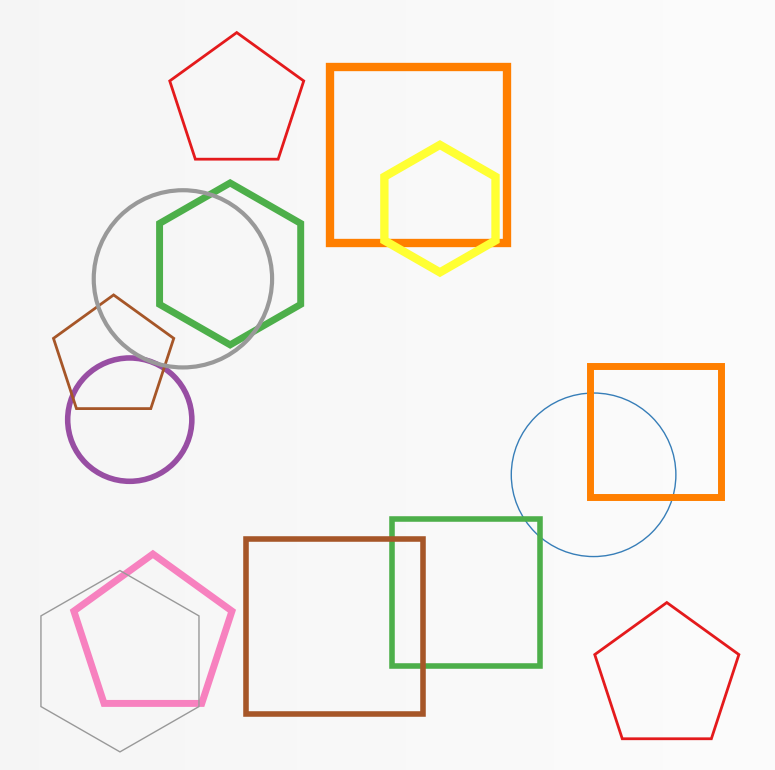[{"shape": "pentagon", "thickness": 1, "radius": 0.49, "center": [0.86, 0.12]}, {"shape": "pentagon", "thickness": 1, "radius": 0.45, "center": [0.305, 0.867]}, {"shape": "circle", "thickness": 0.5, "radius": 0.53, "center": [0.766, 0.383]}, {"shape": "hexagon", "thickness": 2.5, "radius": 0.53, "center": [0.297, 0.657]}, {"shape": "square", "thickness": 2, "radius": 0.48, "center": [0.601, 0.23]}, {"shape": "circle", "thickness": 2, "radius": 0.4, "center": [0.167, 0.455]}, {"shape": "square", "thickness": 3, "radius": 0.57, "center": [0.54, 0.798]}, {"shape": "square", "thickness": 2.5, "radius": 0.42, "center": [0.846, 0.439]}, {"shape": "hexagon", "thickness": 3, "radius": 0.41, "center": [0.568, 0.729]}, {"shape": "square", "thickness": 2, "radius": 0.57, "center": [0.431, 0.186]}, {"shape": "pentagon", "thickness": 1, "radius": 0.41, "center": [0.147, 0.535]}, {"shape": "pentagon", "thickness": 2.5, "radius": 0.54, "center": [0.197, 0.173]}, {"shape": "hexagon", "thickness": 0.5, "radius": 0.59, "center": [0.155, 0.141]}, {"shape": "circle", "thickness": 1.5, "radius": 0.58, "center": [0.236, 0.638]}]